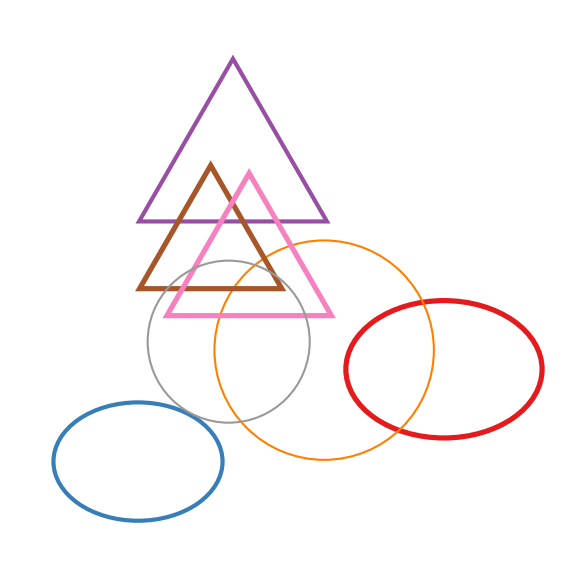[{"shape": "oval", "thickness": 2.5, "radius": 0.85, "center": [0.769, 0.36]}, {"shape": "oval", "thickness": 2, "radius": 0.73, "center": [0.239, 0.2]}, {"shape": "triangle", "thickness": 2, "radius": 0.94, "center": [0.403, 0.71]}, {"shape": "circle", "thickness": 1, "radius": 0.95, "center": [0.561, 0.393]}, {"shape": "triangle", "thickness": 2.5, "radius": 0.71, "center": [0.365, 0.57]}, {"shape": "triangle", "thickness": 2.5, "radius": 0.82, "center": [0.431, 0.535]}, {"shape": "circle", "thickness": 1, "radius": 0.7, "center": [0.396, 0.408]}]